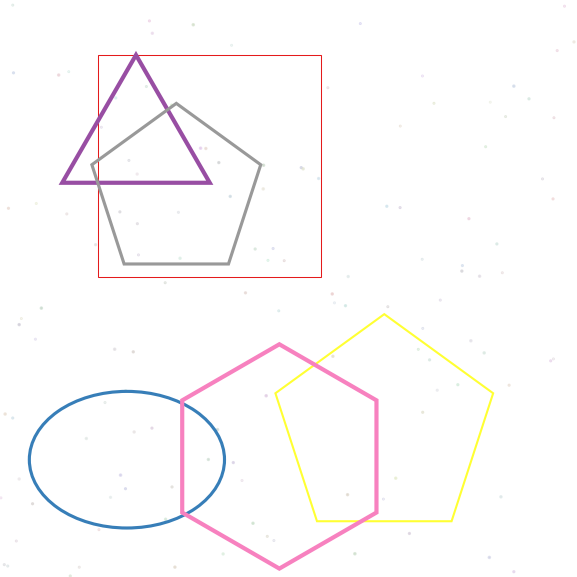[{"shape": "square", "thickness": 0.5, "radius": 0.96, "center": [0.363, 0.712]}, {"shape": "oval", "thickness": 1.5, "radius": 0.84, "center": [0.22, 0.203]}, {"shape": "triangle", "thickness": 2, "radius": 0.74, "center": [0.235, 0.756]}, {"shape": "pentagon", "thickness": 1, "radius": 0.99, "center": [0.665, 0.257]}, {"shape": "hexagon", "thickness": 2, "radius": 0.97, "center": [0.484, 0.209]}, {"shape": "pentagon", "thickness": 1.5, "radius": 0.77, "center": [0.305, 0.666]}]